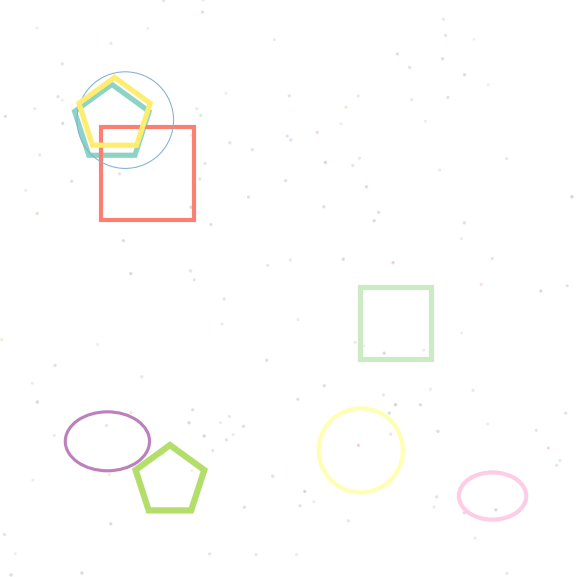[{"shape": "pentagon", "thickness": 2.5, "radius": 0.34, "center": [0.194, 0.785]}, {"shape": "circle", "thickness": 2, "radius": 0.36, "center": [0.625, 0.219]}, {"shape": "square", "thickness": 2, "radius": 0.4, "center": [0.256, 0.698]}, {"shape": "circle", "thickness": 0.5, "radius": 0.42, "center": [0.217, 0.791]}, {"shape": "pentagon", "thickness": 3, "radius": 0.31, "center": [0.294, 0.166]}, {"shape": "oval", "thickness": 2, "radius": 0.29, "center": [0.853, 0.14]}, {"shape": "oval", "thickness": 1.5, "radius": 0.36, "center": [0.186, 0.235]}, {"shape": "square", "thickness": 2.5, "radius": 0.31, "center": [0.685, 0.44]}, {"shape": "pentagon", "thickness": 2.5, "radius": 0.32, "center": [0.198, 0.8]}]